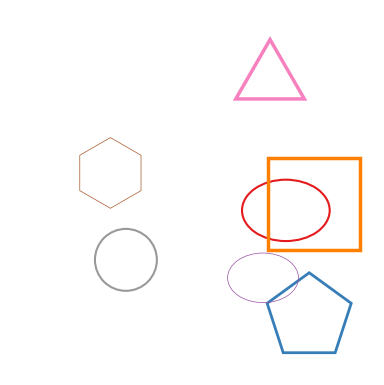[{"shape": "oval", "thickness": 1.5, "radius": 0.57, "center": [0.742, 0.454]}, {"shape": "pentagon", "thickness": 2, "radius": 0.57, "center": [0.803, 0.177]}, {"shape": "oval", "thickness": 0.5, "radius": 0.46, "center": [0.683, 0.278]}, {"shape": "square", "thickness": 2.5, "radius": 0.6, "center": [0.815, 0.469]}, {"shape": "hexagon", "thickness": 0.5, "radius": 0.46, "center": [0.287, 0.551]}, {"shape": "triangle", "thickness": 2.5, "radius": 0.51, "center": [0.701, 0.794]}, {"shape": "circle", "thickness": 1.5, "radius": 0.4, "center": [0.327, 0.325]}]